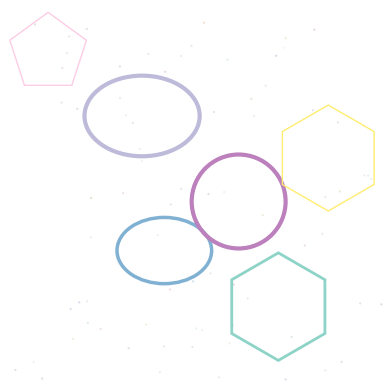[{"shape": "hexagon", "thickness": 2, "radius": 0.7, "center": [0.723, 0.204]}, {"shape": "oval", "thickness": 3, "radius": 0.75, "center": [0.369, 0.699]}, {"shape": "oval", "thickness": 2.5, "radius": 0.61, "center": [0.427, 0.349]}, {"shape": "pentagon", "thickness": 1, "radius": 0.52, "center": [0.125, 0.863]}, {"shape": "circle", "thickness": 3, "radius": 0.61, "center": [0.62, 0.477]}, {"shape": "hexagon", "thickness": 1, "radius": 0.69, "center": [0.853, 0.59]}]